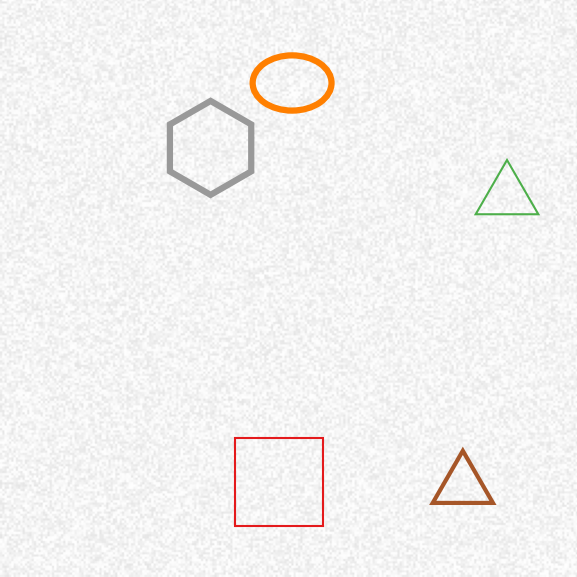[{"shape": "square", "thickness": 1, "radius": 0.38, "center": [0.483, 0.164]}, {"shape": "triangle", "thickness": 1, "radius": 0.31, "center": [0.878, 0.659]}, {"shape": "oval", "thickness": 3, "radius": 0.34, "center": [0.506, 0.855]}, {"shape": "triangle", "thickness": 2, "radius": 0.3, "center": [0.801, 0.158]}, {"shape": "hexagon", "thickness": 3, "radius": 0.41, "center": [0.365, 0.743]}]